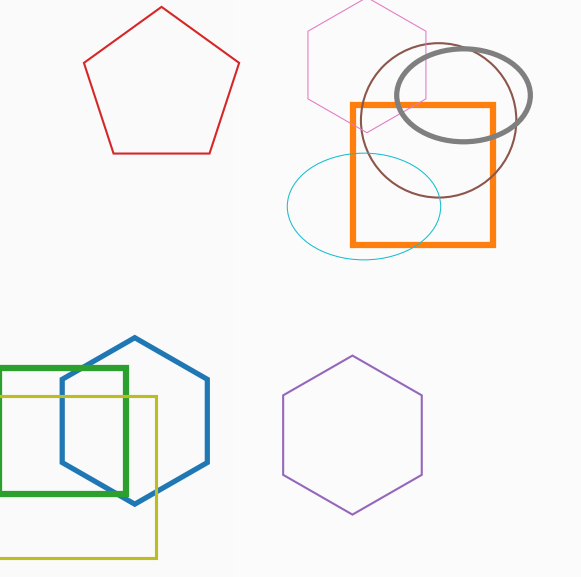[{"shape": "hexagon", "thickness": 2.5, "radius": 0.72, "center": [0.232, 0.27]}, {"shape": "square", "thickness": 3, "radius": 0.6, "center": [0.728, 0.696]}, {"shape": "square", "thickness": 3, "radius": 0.54, "center": [0.107, 0.253]}, {"shape": "pentagon", "thickness": 1, "radius": 0.7, "center": [0.278, 0.847]}, {"shape": "hexagon", "thickness": 1, "radius": 0.69, "center": [0.606, 0.246]}, {"shape": "circle", "thickness": 1, "radius": 0.67, "center": [0.755, 0.791]}, {"shape": "hexagon", "thickness": 0.5, "radius": 0.59, "center": [0.631, 0.886]}, {"shape": "oval", "thickness": 2.5, "radius": 0.57, "center": [0.797, 0.834]}, {"shape": "square", "thickness": 1.5, "radius": 0.7, "center": [0.128, 0.173]}, {"shape": "oval", "thickness": 0.5, "radius": 0.66, "center": [0.626, 0.642]}]